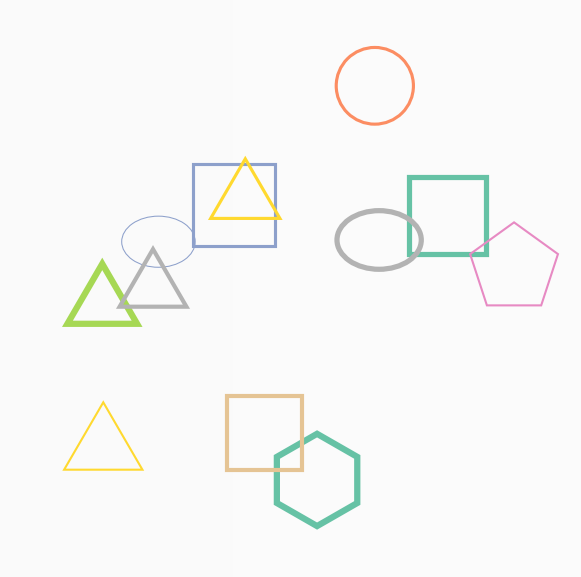[{"shape": "hexagon", "thickness": 3, "radius": 0.4, "center": [0.545, 0.168]}, {"shape": "square", "thickness": 2.5, "radius": 0.33, "center": [0.77, 0.626]}, {"shape": "circle", "thickness": 1.5, "radius": 0.33, "center": [0.645, 0.851]}, {"shape": "square", "thickness": 1.5, "radius": 0.35, "center": [0.403, 0.644]}, {"shape": "oval", "thickness": 0.5, "radius": 0.32, "center": [0.273, 0.581]}, {"shape": "pentagon", "thickness": 1, "radius": 0.4, "center": [0.884, 0.535]}, {"shape": "triangle", "thickness": 3, "radius": 0.35, "center": [0.176, 0.473]}, {"shape": "triangle", "thickness": 1.5, "radius": 0.34, "center": [0.422, 0.655]}, {"shape": "triangle", "thickness": 1, "radius": 0.39, "center": [0.178, 0.225]}, {"shape": "square", "thickness": 2, "radius": 0.32, "center": [0.455, 0.25]}, {"shape": "triangle", "thickness": 2, "radius": 0.33, "center": [0.263, 0.501]}, {"shape": "oval", "thickness": 2.5, "radius": 0.36, "center": [0.652, 0.584]}]